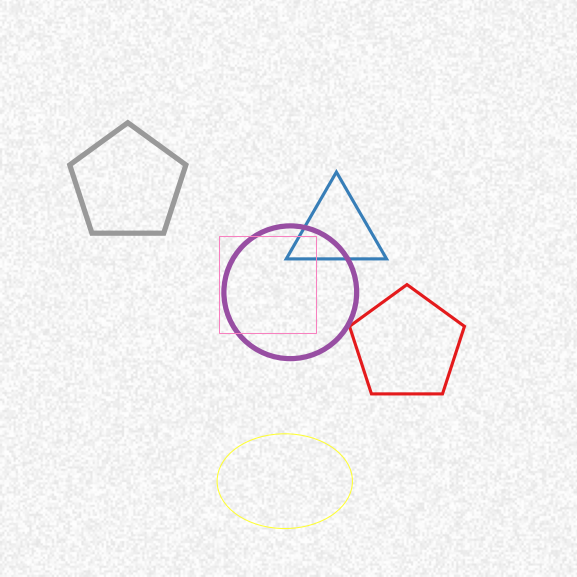[{"shape": "pentagon", "thickness": 1.5, "radius": 0.52, "center": [0.705, 0.402]}, {"shape": "triangle", "thickness": 1.5, "radius": 0.5, "center": [0.583, 0.601]}, {"shape": "circle", "thickness": 2.5, "radius": 0.57, "center": [0.503, 0.493]}, {"shape": "oval", "thickness": 0.5, "radius": 0.59, "center": [0.493, 0.166]}, {"shape": "square", "thickness": 0.5, "radius": 0.42, "center": [0.463, 0.506]}, {"shape": "pentagon", "thickness": 2.5, "radius": 0.53, "center": [0.221, 0.681]}]